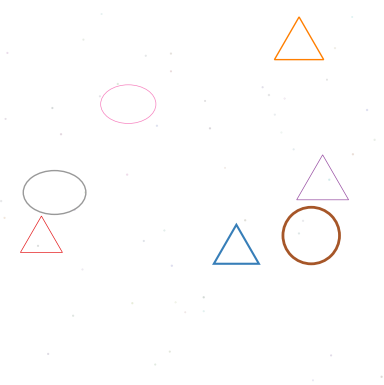[{"shape": "triangle", "thickness": 0.5, "radius": 0.32, "center": [0.108, 0.376]}, {"shape": "triangle", "thickness": 1.5, "radius": 0.34, "center": [0.614, 0.349]}, {"shape": "triangle", "thickness": 0.5, "radius": 0.39, "center": [0.838, 0.52]}, {"shape": "triangle", "thickness": 1, "radius": 0.37, "center": [0.777, 0.882]}, {"shape": "circle", "thickness": 2, "radius": 0.37, "center": [0.808, 0.388]}, {"shape": "oval", "thickness": 0.5, "radius": 0.36, "center": [0.333, 0.73]}, {"shape": "oval", "thickness": 1, "radius": 0.41, "center": [0.142, 0.5]}]